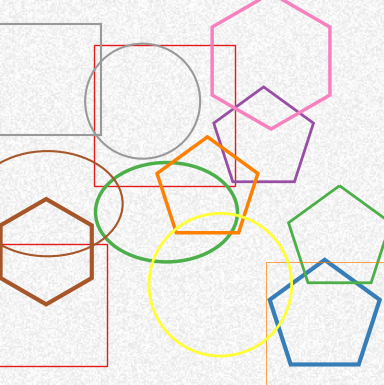[{"shape": "square", "thickness": 1, "radius": 0.92, "center": [0.428, 0.699]}, {"shape": "square", "thickness": 1, "radius": 0.79, "center": [0.12, 0.208]}, {"shape": "pentagon", "thickness": 3, "radius": 0.75, "center": [0.843, 0.175]}, {"shape": "oval", "thickness": 2.5, "radius": 0.92, "center": [0.432, 0.449]}, {"shape": "pentagon", "thickness": 2, "radius": 0.7, "center": [0.882, 0.378]}, {"shape": "pentagon", "thickness": 2, "radius": 0.68, "center": [0.685, 0.638]}, {"shape": "pentagon", "thickness": 2.5, "radius": 0.69, "center": [0.539, 0.507]}, {"shape": "square", "thickness": 0.5, "radius": 0.92, "center": [0.876, 0.135]}, {"shape": "circle", "thickness": 2, "radius": 0.93, "center": [0.572, 0.261]}, {"shape": "hexagon", "thickness": 3, "radius": 0.68, "center": [0.12, 0.346]}, {"shape": "oval", "thickness": 1.5, "radius": 0.98, "center": [0.123, 0.471]}, {"shape": "hexagon", "thickness": 2.5, "radius": 0.88, "center": [0.704, 0.841]}, {"shape": "square", "thickness": 1.5, "radius": 0.72, "center": [0.117, 0.792]}, {"shape": "circle", "thickness": 1.5, "radius": 0.75, "center": [0.37, 0.737]}]